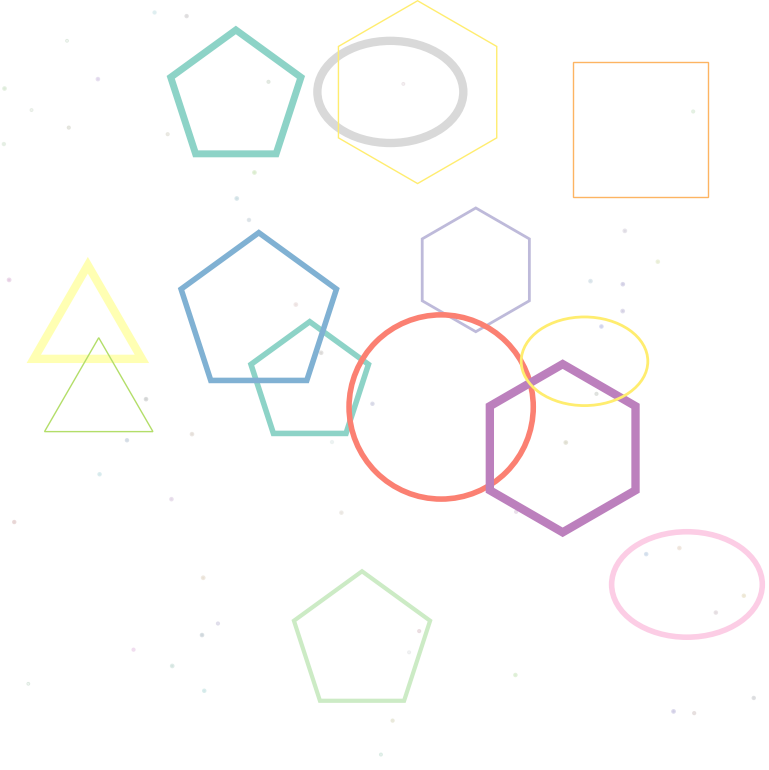[{"shape": "pentagon", "thickness": 2, "radius": 0.4, "center": [0.402, 0.502]}, {"shape": "pentagon", "thickness": 2.5, "radius": 0.44, "center": [0.306, 0.872]}, {"shape": "triangle", "thickness": 3, "radius": 0.41, "center": [0.114, 0.574]}, {"shape": "hexagon", "thickness": 1, "radius": 0.4, "center": [0.618, 0.65]}, {"shape": "circle", "thickness": 2, "radius": 0.6, "center": [0.573, 0.471]}, {"shape": "pentagon", "thickness": 2, "radius": 0.53, "center": [0.336, 0.592]}, {"shape": "square", "thickness": 0.5, "radius": 0.44, "center": [0.832, 0.832]}, {"shape": "triangle", "thickness": 0.5, "radius": 0.41, "center": [0.128, 0.48]}, {"shape": "oval", "thickness": 2, "radius": 0.49, "center": [0.892, 0.241]}, {"shape": "oval", "thickness": 3, "radius": 0.47, "center": [0.507, 0.881]}, {"shape": "hexagon", "thickness": 3, "radius": 0.55, "center": [0.731, 0.418]}, {"shape": "pentagon", "thickness": 1.5, "radius": 0.46, "center": [0.47, 0.165]}, {"shape": "hexagon", "thickness": 0.5, "radius": 0.59, "center": [0.542, 0.88]}, {"shape": "oval", "thickness": 1, "radius": 0.41, "center": [0.759, 0.531]}]